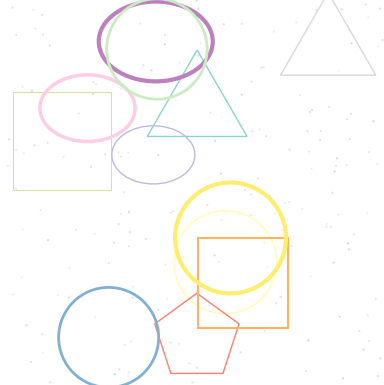[{"shape": "triangle", "thickness": 1, "radius": 0.75, "center": [0.512, 0.72]}, {"shape": "circle", "thickness": 1, "radius": 0.67, "center": [0.585, 0.319]}, {"shape": "oval", "thickness": 1, "radius": 0.54, "center": [0.398, 0.598]}, {"shape": "pentagon", "thickness": 1, "radius": 0.58, "center": [0.511, 0.123]}, {"shape": "circle", "thickness": 2, "radius": 0.65, "center": [0.282, 0.124]}, {"shape": "square", "thickness": 1.5, "radius": 0.59, "center": [0.631, 0.265]}, {"shape": "square", "thickness": 0.5, "radius": 0.64, "center": [0.161, 0.633]}, {"shape": "oval", "thickness": 2.5, "radius": 0.62, "center": [0.227, 0.719]}, {"shape": "triangle", "thickness": 1, "radius": 0.71, "center": [0.852, 0.876]}, {"shape": "oval", "thickness": 3, "radius": 0.74, "center": [0.405, 0.892]}, {"shape": "circle", "thickness": 2, "radius": 0.65, "center": [0.407, 0.873]}, {"shape": "circle", "thickness": 3, "radius": 0.72, "center": [0.599, 0.382]}]